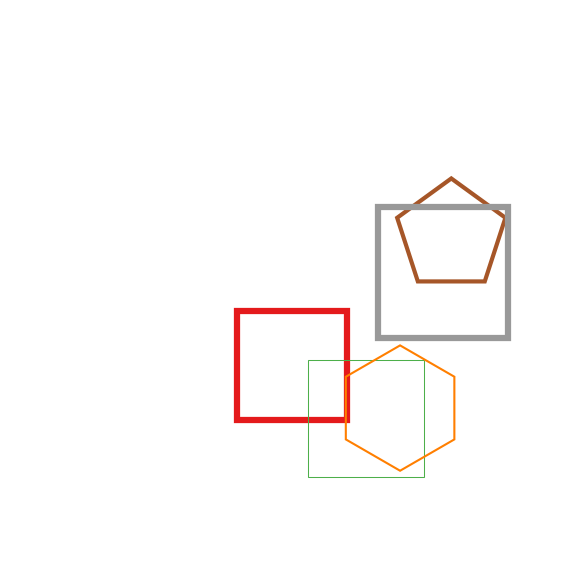[{"shape": "square", "thickness": 3, "radius": 0.47, "center": [0.506, 0.366]}, {"shape": "square", "thickness": 0.5, "radius": 0.51, "center": [0.634, 0.274]}, {"shape": "hexagon", "thickness": 1, "radius": 0.54, "center": [0.693, 0.293]}, {"shape": "pentagon", "thickness": 2, "radius": 0.49, "center": [0.781, 0.592]}, {"shape": "square", "thickness": 3, "radius": 0.57, "center": [0.767, 0.528]}]